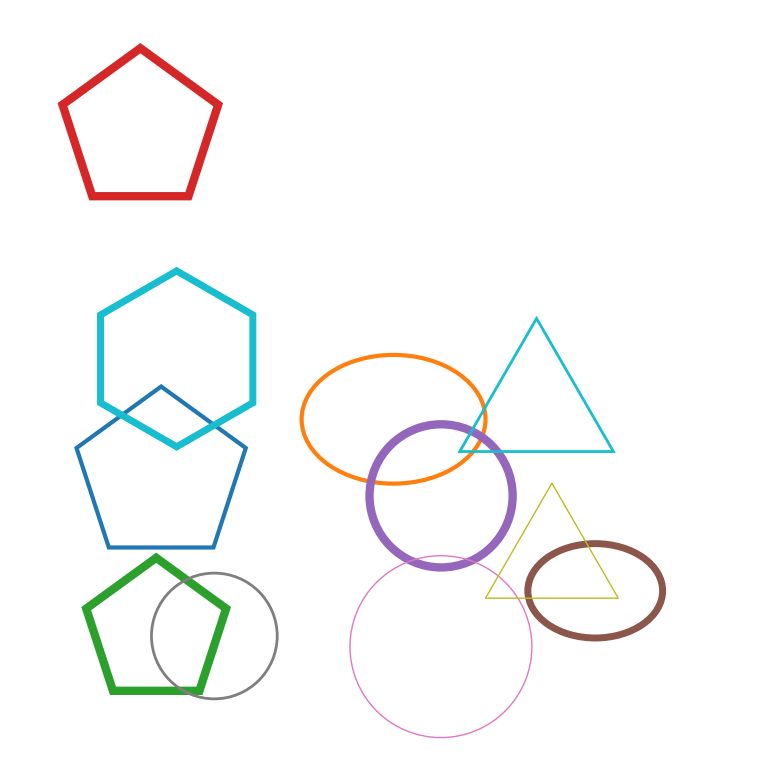[{"shape": "pentagon", "thickness": 1.5, "radius": 0.58, "center": [0.209, 0.382]}, {"shape": "oval", "thickness": 1.5, "radius": 0.6, "center": [0.511, 0.455]}, {"shape": "pentagon", "thickness": 3, "radius": 0.48, "center": [0.203, 0.18]}, {"shape": "pentagon", "thickness": 3, "radius": 0.53, "center": [0.182, 0.831]}, {"shape": "circle", "thickness": 3, "radius": 0.46, "center": [0.573, 0.356]}, {"shape": "oval", "thickness": 2.5, "radius": 0.44, "center": [0.773, 0.233]}, {"shape": "circle", "thickness": 0.5, "radius": 0.59, "center": [0.573, 0.16]}, {"shape": "circle", "thickness": 1, "radius": 0.41, "center": [0.278, 0.174]}, {"shape": "triangle", "thickness": 0.5, "radius": 0.5, "center": [0.717, 0.273]}, {"shape": "hexagon", "thickness": 2.5, "radius": 0.57, "center": [0.229, 0.534]}, {"shape": "triangle", "thickness": 1, "radius": 0.58, "center": [0.697, 0.471]}]